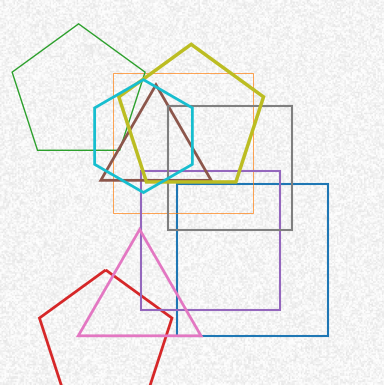[{"shape": "square", "thickness": 1.5, "radius": 0.98, "center": [0.656, 0.325]}, {"shape": "square", "thickness": 0.5, "radius": 0.91, "center": [0.476, 0.63]}, {"shape": "pentagon", "thickness": 1, "radius": 0.91, "center": [0.204, 0.756]}, {"shape": "pentagon", "thickness": 2, "radius": 0.9, "center": [0.275, 0.118]}, {"shape": "square", "thickness": 1.5, "radius": 0.9, "center": [0.548, 0.374]}, {"shape": "triangle", "thickness": 2, "radius": 0.83, "center": [0.405, 0.614]}, {"shape": "triangle", "thickness": 2, "radius": 0.92, "center": [0.363, 0.22]}, {"shape": "square", "thickness": 1.5, "radius": 0.8, "center": [0.597, 0.563]}, {"shape": "pentagon", "thickness": 2.5, "radius": 0.99, "center": [0.497, 0.687]}, {"shape": "hexagon", "thickness": 2, "radius": 0.73, "center": [0.373, 0.646]}]